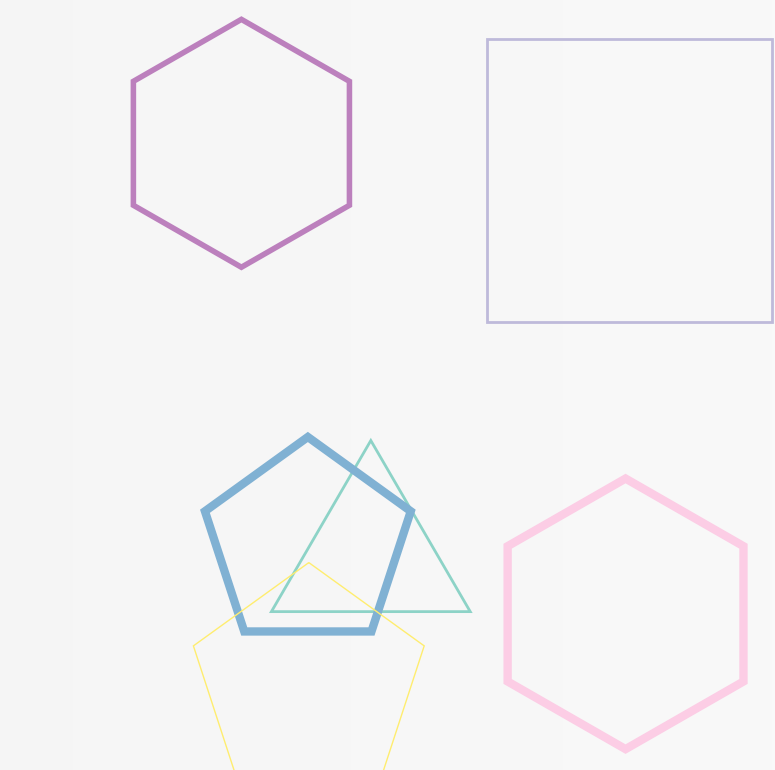[{"shape": "triangle", "thickness": 1, "radius": 0.74, "center": [0.478, 0.28]}, {"shape": "square", "thickness": 1, "radius": 0.92, "center": [0.812, 0.765]}, {"shape": "pentagon", "thickness": 3, "radius": 0.7, "center": [0.397, 0.293]}, {"shape": "hexagon", "thickness": 3, "radius": 0.88, "center": [0.807, 0.203]}, {"shape": "hexagon", "thickness": 2, "radius": 0.8, "center": [0.311, 0.814]}, {"shape": "pentagon", "thickness": 0.5, "radius": 0.78, "center": [0.398, 0.113]}]